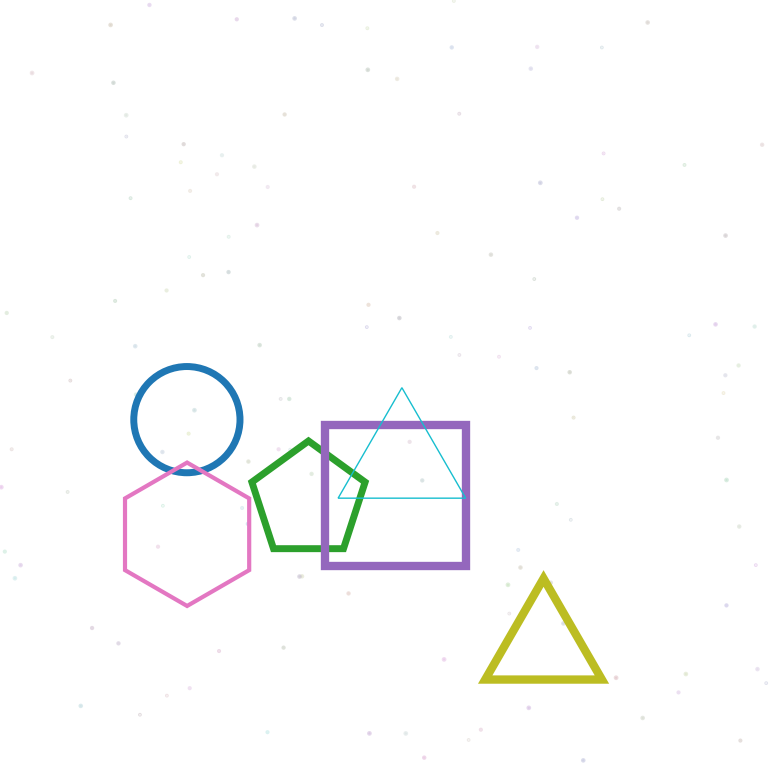[{"shape": "circle", "thickness": 2.5, "radius": 0.34, "center": [0.243, 0.455]}, {"shape": "pentagon", "thickness": 2.5, "radius": 0.39, "center": [0.401, 0.35]}, {"shape": "square", "thickness": 3, "radius": 0.46, "center": [0.513, 0.356]}, {"shape": "hexagon", "thickness": 1.5, "radius": 0.47, "center": [0.243, 0.306]}, {"shape": "triangle", "thickness": 3, "radius": 0.44, "center": [0.706, 0.161]}, {"shape": "triangle", "thickness": 0.5, "radius": 0.48, "center": [0.522, 0.401]}]